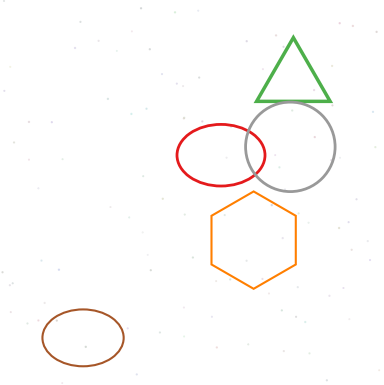[{"shape": "oval", "thickness": 2, "radius": 0.57, "center": [0.574, 0.597]}, {"shape": "triangle", "thickness": 2.5, "radius": 0.55, "center": [0.762, 0.792]}, {"shape": "hexagon", "thickness": 1.5, "radius": 0.63, "center": [0.659, 0.376]}, {"shape": "oval", "thickness": 1.5, "radius": 0.53, "center": [0.216, 0.122]}, {"shape": "circle", "thickness": 2, "radius": 0.58, "center": [0.754, 0.619]}]